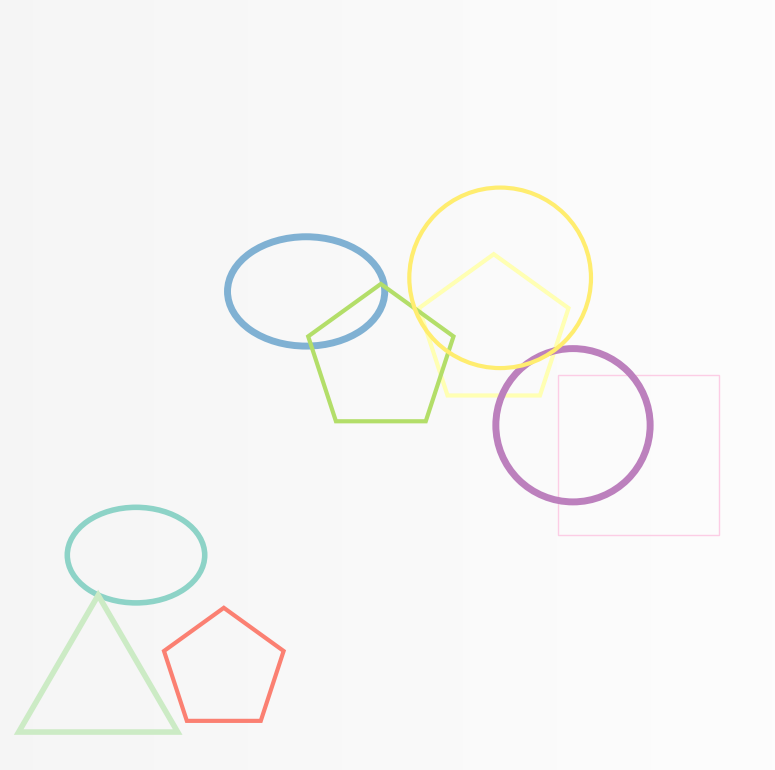[{"shape": "oval", "thickness": 2, "radius": 0.44, "center": [0.175, 0.279]}, {"shape": "pentagon", "thickness": 1.5, "radius": 0.51, "center": [0.637, 0.568]}, {"shape": "pentagon", "thickness": 1.5, "radius": 0.41, "center": [0.289, 0.129]}, {"shape": "oval", "thickness": 2.5, "radius": 0.51, "center": [0.395, 0.622]}, {"shape": "pentagon", "thickness": 1.5, "radius": 0.49, "center": [0.491, 0.533]}, {"shape": "square", "thickness": 0.5, "radius": 0.52, "center": [0.823, 0.409]}, {"shape": "circle", "thickness": 2.5, "radius": 0.5, "center": [0.739, 0.448]}, {"shape": "triangle", "thickness": 2, "radius": 0.59, "center": [0.127, 0.109]}, {"shape": "circle", "thickness": 1.5, "radius": 0.59, "center": [0.645, 0.639]}]